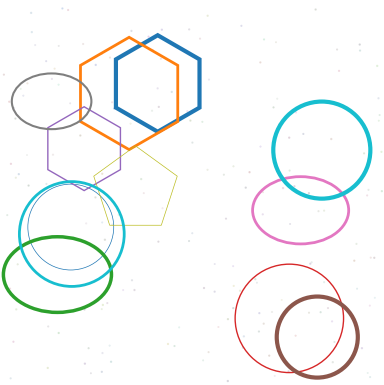[{"shape": "hexagon", "thickness": 3, "radius": 0.63, "center": [0.41, 0.783]}, {"shape": "circle", "thickness": 0.5, "radius": 0.56, "center": [0.184, 0.41]}, {"shape": "hexagon", "thickness": 2, "radius": 0.73, "center": [0.335, 0.757]}, {"shape": "oval", "thickness": 2.5, "radius": 0.7, "center": [0.149, 0.287]}, {"shape": "circle", "thickness": 1, "radius": 0.7, "center": [0.752, 0.173]}, {"shape": "hexagon", "thickness": 1, "radius": 0.54, "center": [0.219, 0.614]}, {"shape": "circle", "thickness": 3, "radius": 0.53, "center": [0.824, 0.124]}, {"shape": "oval", "thickness": 2, "radius": 0.62, "center": [0.781, 0.454]}, {"shape": "oval", "thickness": 1.5, "radius": 0.52, "center": [0.134, 0.737]}, {"shape": "pentagon", "thickness": 0.5, "radius": 0.57, "center": [0.352, 0.507]}, {"shape": "circle", "thickness": 2, "radius": 0.68, "center": [0.187, 0.392]}, {"shape": "circle", "thickness": 3, "radius": 0.63, "center": [0.836, 0.61]}]